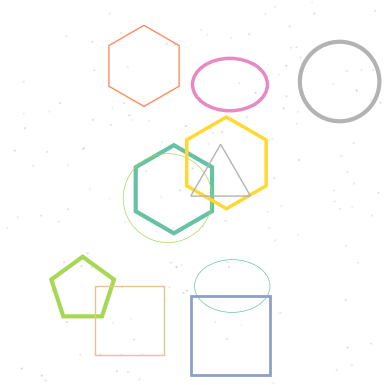[{"shape": "hexagon", "thickness": 3, "radius": 0.57, "center": [0.452, 0.508]}, {"shape": "oval", "thickness": 0.5, "radius": 0.49, "center": [0.603, 0.257]}, {"shape": "hexagon", "thickness": 1, "radius": 0.53, "center": [0.374, 0.829]}, {"shape": "square", "thickness": 2, "radius": 0.51, "center": [0.599, 0.129]}, {"shape": "oval", "thickness": 2.5, "radius": 0.49, "center": [0.597, 0.78]}, {"shape": "circle", "thickness": 0.5, "radius": 0.58, "center": [0.436, 0.485]}, {"shape": "pentagon", "thickness": 3, "radius": 0.43, "center": [0.215, 0.248]}, {"shape": "hexagon", "thickness": 2.5, "radius": 0.6, "center": [0.588, 0.577]}, {"shape": "square", "thickness": 1, "radius": 0.45, "center": [0.335, 0.167]}, {"shape": "circle", "thickness": 3, "radius": 0.52, "center": [0.882, 0.788]}, {"shape": "triangle", "thickness": 1, "radius": 0.45, "center": [0.573, 0.536]}]